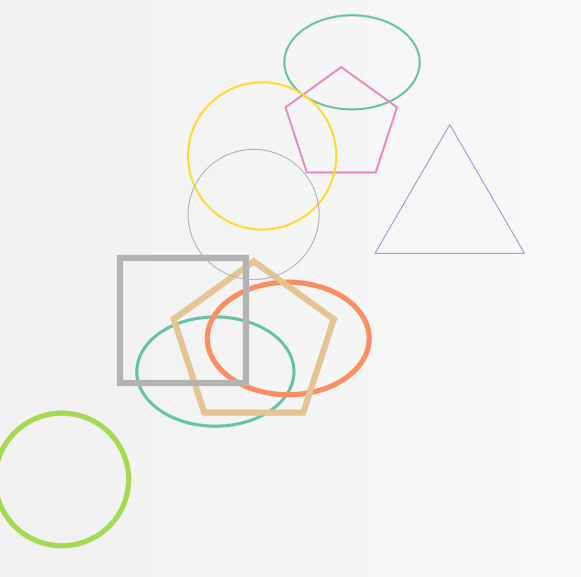[{"shape": "oval", "thickness": 1, "radius": 0.58, "center": [0.606, 0.891]}, {"shape": "oval", "thickness": 1.5, "radius": 0.68, "center": [0.371, 0.356]}, {"shape": "oval", "thickness": 2.5, "radius": 0.7, "center": [0.496, 0.413]}, {"shape": "triangle", "thickness": 0.5, "radius": 0.74, "center": [0.774, 0.635]}, {"shape": "pentagon", "thickness": 1, "radius": 0.5, "center": [0.587, 0.782]}, {"shape": "circle", "thickness": 2.5, "radius": 0.57, "center": [0.107, 0.169]}, {"shape": "circle", "thickness": 1, "radius": 0.64, "center": [0.451, 0.729]}, {"shape": "pentagon", "thickness": 3, "radius": 0.72, "center": [0.437, 0.402]}, {"shape": "square", "thickness": 3, "radius": 0.54, "center": [0.315, 0.444]}, {"shape": "circle", "thickness": 0.5, "radius": 0.56, "center": [0.436, 0.628]}]